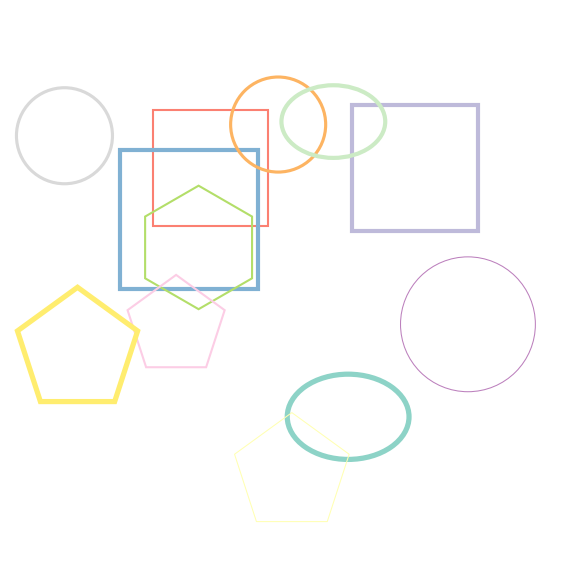[{"shape": "oval", "thickness": 2.5, "radius": 0.53, "center": [0.603, 0.277]}, {"shape": "pentagon", "thickness": 0.5, "radius": 0.52, "center": [0.505, 0.18]}, {"shape": "square", "thickness": 2, "radius": 0.55, "center": [0.718, 0.708]}, {"shape": "square", "thickness": 1, "radius": 0.5, "center": [0.364, 0.708]}, {"shape": "square", "thickness": 2, "radius": 0.6, "center": [0.327, 0.619]}, {"shape": "circle", "thickness": 1.5, "radius": 0.41, "center": [0.482, 0.783]}, {"shape": "hexagon", "thickness": 1, "radius": 0.53, "center": [0.344, 0.571]}, {"shape": "pentagon", "thickness": 1, "radius": 0.44, "center": [0.305, 0.435]}, {"shape": "circle", "thickness": 1.5, "radius": 0.42, "center": [0.112, 0.764]}, {"shape": "circle", "thickness": 0.5, "radius": 0.58, "center": [0.81, 0.438]}, {"shape": "oval", "thickness": 2, "radius": 0.45, "center": [0.577, 0.789]}, {"shape": "pentagon", "thickness": 2.5, "radius": 0.55, "center": [0.134, 0.392]}]